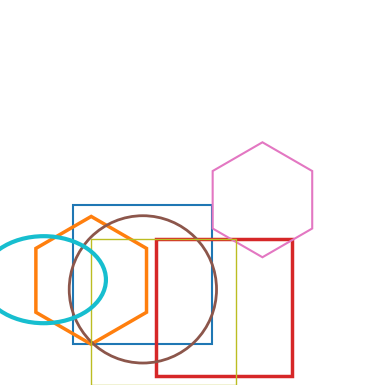[{"shape": "square", "thickness": 1.5, "radius": 0.9, "center": [0.37, 0.287]}, {"shape": "hexagon", "thickness": 2.5, "radius": 0.83, "center": [0.237, 0.272]}, {"shape": "square", "thickness": 2.5, "radius": 0.89, "center": [0.581, 0.202]}, {"shape": "circle", "thickness": 2, "radius": 0.96, "center": [0.371, 0.248]}, {"shape": "hexagon", "thickness": 1.5, "radius": 0.75, "center": [0.682, 0.481]}, {"shape": "square", "thickness": 1, "radius": 0.95, "center": [0.425, 0.189]}, {"shape": "oval", "thickness": 3, "radius": 0.81, "center": [0.114, 0.274]}]